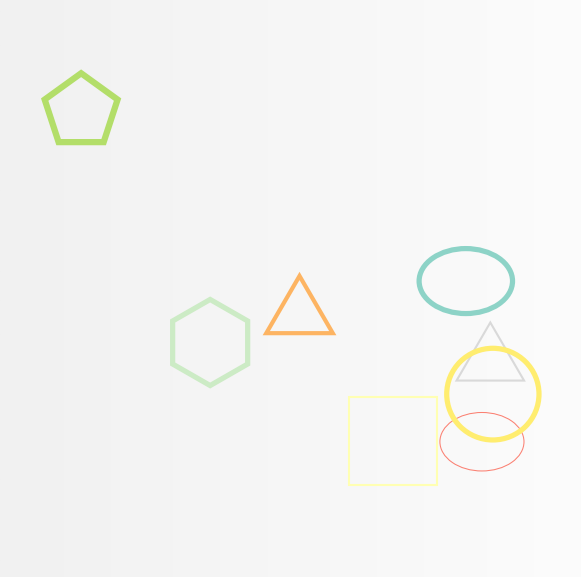[{"shape": "oval", "thickness": 2.5, "radius": 0.4, "center": [0.801, 0.512]}, {"shape": "square", "thickness": 1, "radius": 0.38, "center": [0.676, 0.236]}, {"shape": "oval", "thickness": 0.5, "radius": 0.36, "center": [0.829, 0.234]}, {"shape": "triangle", "thickness": 2, "radius": 0.33, "center": [0.515, 0.455]}, {"shape": "pentagon", "thickness": 3, "radius": 0.33, "center": [0.14, 0.806]}, {"shape": "triangle", "thickness": 1, "radius": 0.34, "center": [0.844, 0.374]}, {"shape": "hexagon", "thickness": 2.5, "radius": 0.37, "center": [0.362, 0.406]}, {"shape": "circle", "thickness": 2.5, "radius": 0.4, "center": [0.848, 0.317]}]